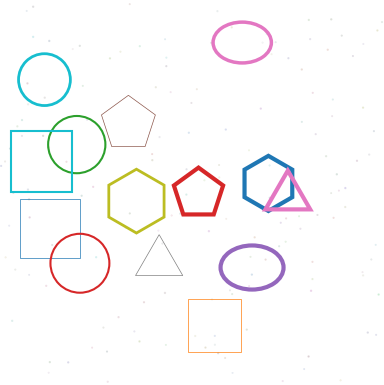[{"shape": "hexagon", "thickness": 3, "radius": 0.36, "center": [0.697, 0.524]}, {"shape": "square", "thickness": 0.5, "radius": 0.39, "center": [0.13, 0.406]}, {"shape": "square", "thickness": 0.5, "radius": 0.34, "center": [0.556, 0.154]}, {"shape": "circle", "thickness": 1.5, "radius": 0.37, "center": [0.199, 0.624]}, {"shape": "circle", "thickness": 1.5, "radius": 0.38, "center": [0.208, 0.316]}, {"shape": "pentagon", "thickness": 3, "radius": 0.34, "center": [0.516, 0.497]}, {"shape": "oval", "thickness": 3, "radius": 0.41, "center": [0.655, 0.305]}, {"shape": "pentagon", "thickness": 0.5, "radius": 0.37, "center": [0.334, 0.679]}, {"shape": "oval", "thickness": 2.5, "radius": 0.38, "center": [0.629, 0.89]}, {"shape": "triangle", "thickness": 3, "radius": 0.34, "center": [0.748, 0.49]}, {"shape": "triangle", "thickness": 0.5, "radius": 0.35, "center": [0.413, 0.32]}, {"shape": "hexagon", "thickness": 2, "radius": 0.41, "center": [0.354, 0.478]}, {"shape": "circle", "thickness": 2, "radius": 0.34, "center": [0.115, 0.793]}, {"shape": "square", "thickness": 1.5, "radius": 0.4, "center": [0.107, 0.58]}]